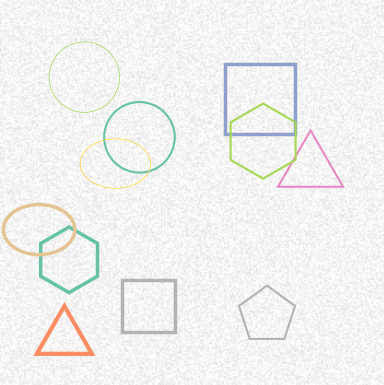[{"shape": "hexagon", "thickness": 2.5, "radius": 0.43, "center": [0.179, 0.325]}, {"shape": "circle", "thickness": 1.5, "radius": 0.46, "center": [0.362, 0.643]}, {"shape": "triangle", "thickness": 3, "radius": 0.41, "center": [0.167, 0.122]}, {"shape": "square", "thickness": 2.5, "radius": 0.46, "center": [0.676, 0.742]}, {"shape": "triangle", "thickness": 1.5, "radius": 0.49, "center": [0.807, 0.564]}, {"shape": "hexagon", "thickness": 1.5, "radius": 0.49, "center": [0.683, 0.634]}, {"shape": "circle", "thickness": 0.5, "radius": 0.46, "center": [0.219, 0.8]}, {"shape": "oval", "thickness": 0.5, "radius": 0.46, "center": [0.3, 0.575]}, {"shape": "oval", "thickness": 2.5, "radius": 0.46, "center": [0.102, 0.404]}, {"shape": "square", "thickness": 2.5, "radius": 0.34, "center": [0.386, 0.204]}, {"shape": "pentagon", "thickness": 1.5, "radius": 0.38, "center": [0.694, 0.182]}]